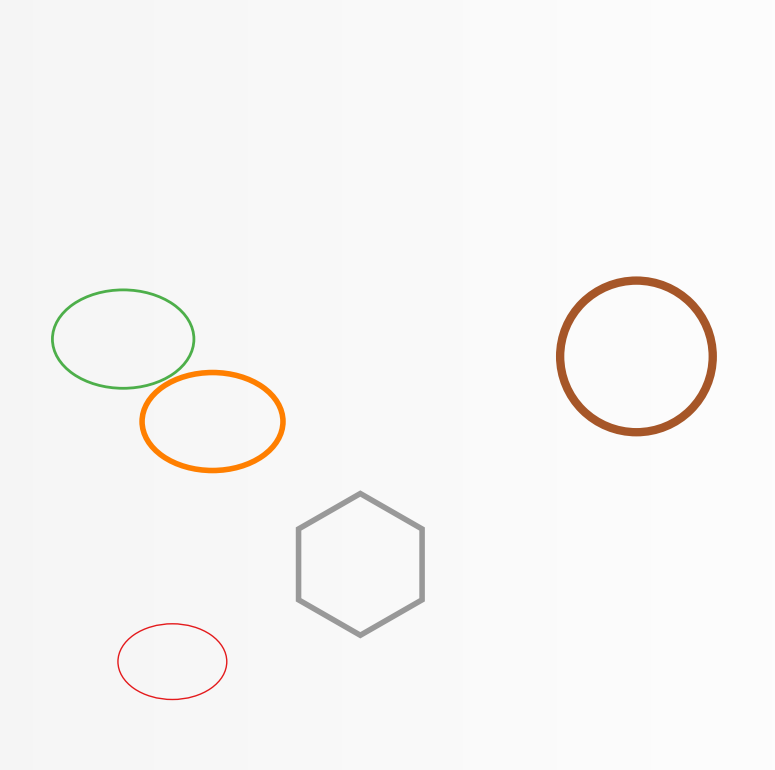[{"shape": "oval", "thickness": 0.5, "radius": 0.35, "center": [0.222, 0.141]}, {"shape": "oval", "thickness": 1, "radius": 0.46, "center": [0.159, 0.56]}, {"shape": "oval", "thickness": 2, "radius": 0.45, "center": [0.274, 0.453]}, {"shape": "circle", "thickness": 3, "radius": 0.49, "center": [0.821, 0.537]}, {"shape": "hexagon", "thickness": 2, "radius": 0.46, "center": [0.465, 0.267]}]